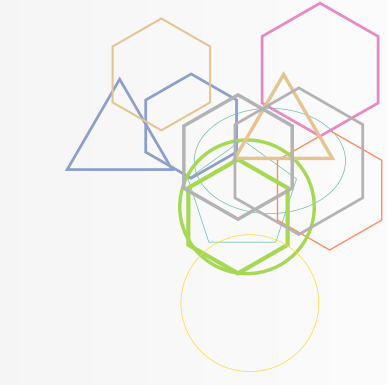[{"shape": "pentagon", "thickness": 0.5, "radius": 0.74, "center": [0.625, 0.49]}, {"shape": "oval", "thickness": 0.5, "radius": 0.98, "center": [0.697, 0.582]}, {"shape": "hexagon", "thickness": 1, "radius": 0.78, "center": [0.851, 0.506]}, {"shape": "hexagon", "thickness": 2, "radius": 0.68, "center": [0.493, 0.673]}, {"shape": "triangle", "thickness": 2, "radius": 0.78, "center": [0.309, 0.638]}, {"shape": "hexagon", "thickness": 2, "radius": 0.86, "center": [0.826, 0.819]}, {"shape": "hexagon", "thickness": 3, "radius": 0.74, "center": [0.614, 0.438]}, {"shape": "circle", "thickness": 2.5, "radius": 0.87, "center": [0.637, 0.463]}, {"shape": "circle", "thickness": 0.5, "radius": 0.89, "center": [0.645, 0.213]}, {"shape": "triangle", "thickness": 2.5, "radius": 0.73, "center": [0.732, 0.661]}, {"shape": "hexagon", "thickness": 1.5, "radius": 0.73, "center": [0.416, 0.807]}, {"shape": "hexagon", "thickness": 2.5, "radius": 0.81, "center": [0.614, 0.592]}, {"shape": "hexagon", "thickness": 2, "radius": 0.95, "center": [0.771, 0.581]}]